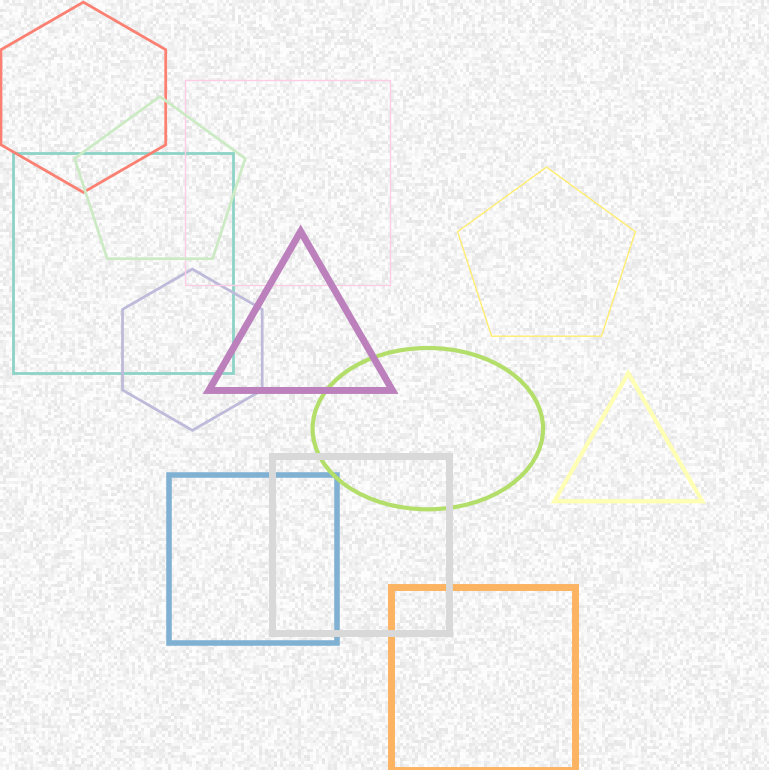[{"shape": "square", "thickness": 1, "radius": 0.71, "center": [0.16, 0.658]}, {"shape": "triangle", "thickness": 1.5, "radius": 0.55, "center": [0.816, 0.404]}, {"shape": "hexagon", "thickness": 1, "radius": 0.52, "center": [0.25, 0.546]}, {"shape": "hexagon", "thickness": 1, "radius": 0.62, "center": [0.108, 0.874]}, {"shape": "square", "thickness": 2, "radius": 0.55, "center": [0.329, 0.274]}, {"shape": "square", "thickness": 2.5, "radius": 0.59, "center": [0.627, 0.119]}, {"shape": "oval", "thickness": 1.5, "radius": 0.75, "center": [0.556, 0.443]}, {"shape": "square", "thickness": 0.5, "radius": 0.67, "center": [0.373, 0.763]}, {"shape": "square", "thickness": 2.5, "radius": 0.57, "center": [0.468, 0.292]}, {"shape": "triangle", "thickness": 2.5, "radius": 0.69, "center": [0.39, 0.562]}, {"shape": "pentagon", "thickness": 1, "radius": 0.58, "center": [0.208, 0.758]}, {"shape": "pentagon", "thickness": 0.5, "radius": 0.61, "center": [0.71, 0.662]}]